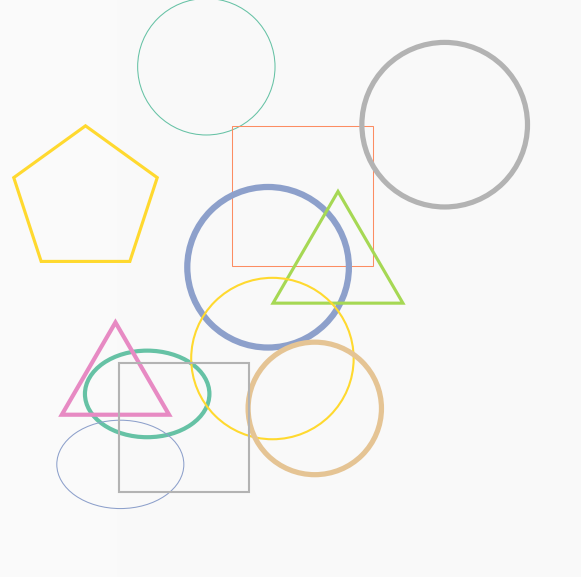[{"shape": "circle", "thickness": 0.5, "radius": 0.59, "center": [0.355, 0.884]}, {"shape": "oval", "thickness": 2, "radius": 0.54, "center": [0.253, 0.317]}, {"shape": "square", "thickness": 0.5, "radius": 0.61, "center": [0.521, 0.66]}, {"shape": "oval", "thickness": 0.5, "radius": 0.55, "center": [0.207, 0.195]}, {"shape": "circle", "thickness": 3, "radius": 0.7, "center": [0.461, 0.536]}, {"shape": "triangle", "thickness": 2, "radius": 0.53, "center": [0.199, 0.334]}, {"shape": "triangle", "thickness": 1.5, "radius": 0.64, "center": [0.581, 0.539]}, {"shape": "circle", "thickness": 1, "radius": 0.7, "center": [0.469, 0.378]}, {"shape": "pentagon", "thickness": 1.5, "radius": 0.65, "center": [0.147, 0.651]}, {"shape": "circle", "thickness": 2.5, "radius": 0.57, "center": [0.542, 0.292]}, {"shape": "square", "thickness": 1, "radius": 0.56, "center": [0.316, 0.259]}, {"shape": "circle", "thickness": 2.5, "radius": 0.71, "center": [0.765, 0.783]}]